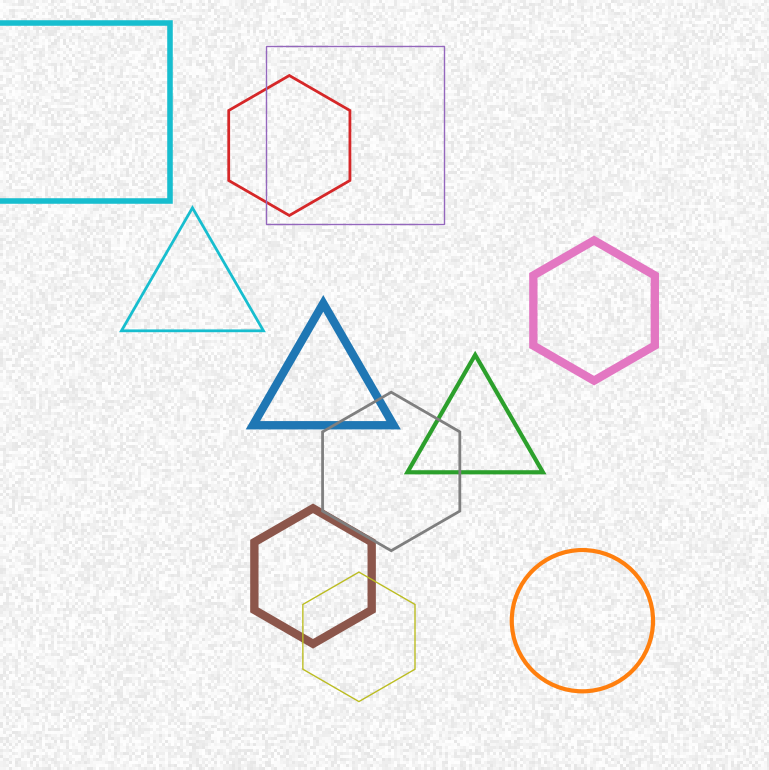[{"shape": "triangle", "thickness": 3, "radius": 0.53, "center": [0.42, 0.5]}, {"shape": "circle", "thickness": 1.5, "radius": 0.46, "center": [0.756, 0.194]}, {"shape": "triangle", "thickness": 1.5, "radius": 0.51, "center": [0.617, 0.437]}, {"shape": "hexagon", "thickness": 1, "radius": 0.45, "center": [0.376, 0.811]}, {"shape": "square", "thickness": 0.5, "radius": 0.58, "center": [0.461, 0.825]}, {"shape": "hexagon", "thickness": 3, "radius": 0.44, "center": [0.407, 0.252]}, {"shape": "hexagon", "thickness": 3, "radius": 0.46, "center": [0.772, 0.597]}, {"shape": "hexagon", "thickness": 1, "radius": 0.51, "center": [0.508, 0.388]}, {"shape": "hexagon", "thickness": 0.5, "radius": 0.42, "center": [0.466, 0.173]}, {"shape": "triangle", "thickness": 1, "radius": 0.53, "center": [0.25, 0.624]}, {"shape": "square", "thickness": 2, "radius": 0.58, "center": [0.106, 0.855]}]